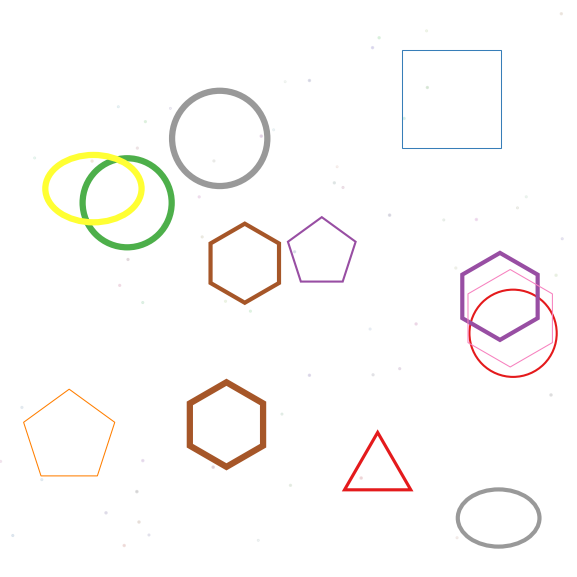[{"shape": "triangle", "thickness": 1.5, "radius": 0.33, "center": [0.654, 0.184]}, {"shape": "circle", "thickness": 1, "radius": 0.38, "center": [0.888, 0.422]}, {"shape": "square", "thickness": 0.5, "radius": 0.43, "center": [0.782, 0.827]}, {"shape": "circle", "thickness": 3, "radius": 0.39, "center": [0.22, 0.648]}, {"shape": "pentagon", "thickness": 1, "radius": 0.31, "center": [0.557, 0.561]}, {"shape": "hexagon", "thickness": 2, "radius": 0.38, "center": [0.866, 0.486]}, {"shape": "pentagon", "thickness": 0.5, "radius": 0.41, "center": [0.12, 0.242]}, {"shape": "oval", "thickness": 3, "radius": 0.42, "center": [0.162, 0.673]}, {"shape": "hexagon", "thickness": 3, "radius": 0.37, "center": [0.392, 0.264]}, {"shape": "hexagon", "thickness": 2, "radius": 0.34, "center": [0.424, 0.543]}, {"shape": "hexagon", "thickness": 0.5, "radius": 0.42, "center": [0.883, 0.448]}, {"shape": "oval", "thickness": 2, "radius": 0.35, "center": [0.863, 0.102]}, {"shape": "circle", "thickness": 3, "radius": 0.41, "center": [0.38, 0.759]}]